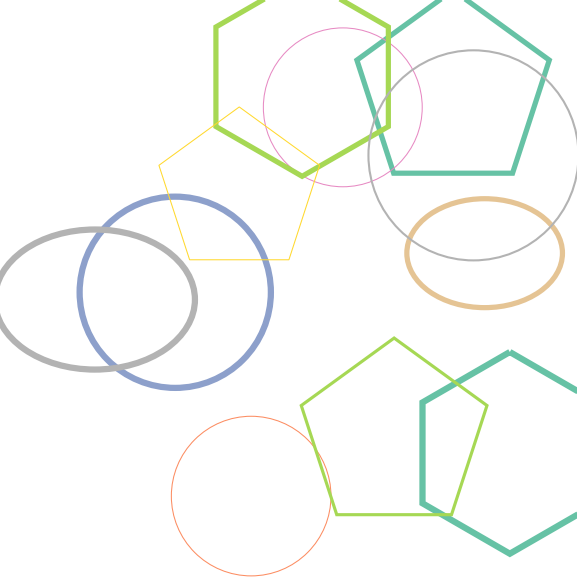[{"shape": "pentagon", "thickness": 2.5, "radius": 0.88, "center": [0.785, 0.841]}, {"shape": "hexagon", "thickness": 3, "radius": 0.87, "center": [0.883, 0.215]}, {"shape": "circle", "thickness": 0.5, "radius": 0.69, "center": [0.435, 0.14]}, {"shape": "circle", "thickness": 3, "radius": 0.83, "center": [0.303, 0.493]}, {"shape": "circle", "thickness": 0.5, "radius": 0.69, "center": [0.594, 0.813]}, {"shape": "pentagon", "thickness": 1.5, "radius": 0.85, "center": [0.682, 0.245]}, {"shape": "hexagon", "thickness": 2.5, "radius": 0.86, "center": [0.523, 0.866]}, {"shape": "pentagon", "thickness": 0.5, "radius": 0.73, "center": [0.414, 0.668]}, {"shape": "oval", "thickness": 2.5, "radius": 0.67, "center": [0.839, 0.561]}, {"shape": "circle", "thickness": 1, "radius": 0.91, "center": [0.82, 0.73]}, {"shape": "oval", "thickness": 3, "radius": 0.87, "center": [0.164, 0.48]}]